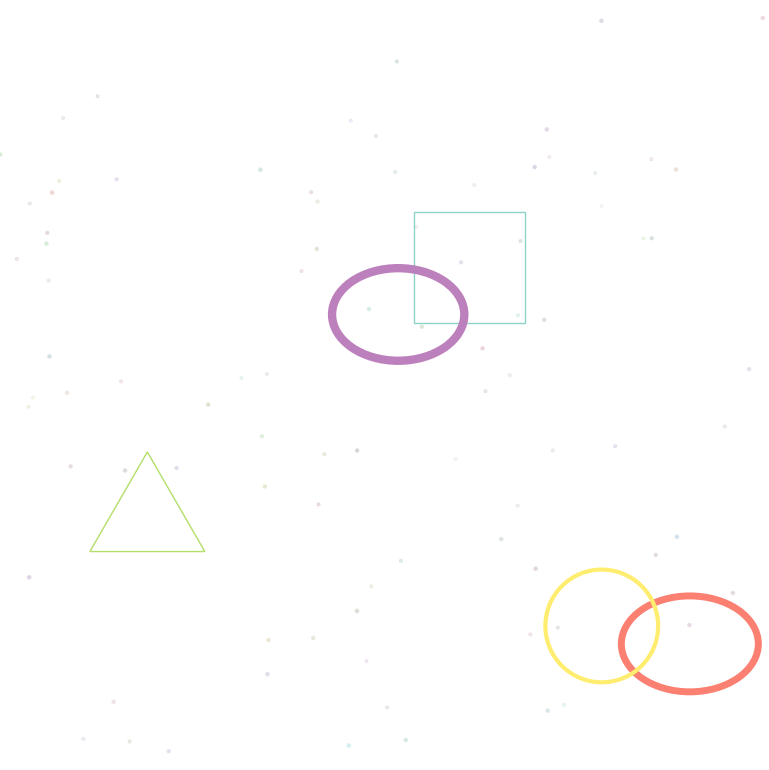[{"shape": "square", "thickness": 0.5, "radius": 0.36, "center": [0.61, 0.653]}, {"shape": "oval", "thickness": 2.5, "radius": 0.44, "center": [0.896, 0.164]}, {"shape": "triangle", "thickness": 0.5, "radius": 0.43, "center": [0.191, 0.327]}, {"shape": "oval", "thickness": 3, "radius": 0.43, "center": [0.517, 0.592]}, {"shape": "circle", "thickness": 1.5, "radius": 0.37, "center": [0.781, 0.187]}]